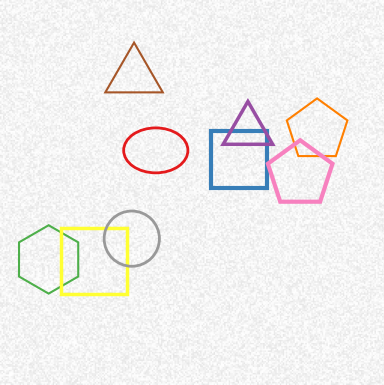[{"shape": "oval", "thickness": 2, "radius": 0.42, "center": [0.405, 0.609]}, {"shape": "square", "thickness": 3, "radius": 0.37, "center": [0.621, 0.586]}, {"shape": "hexagon", "thickness": 1.5, "radius": 0.44, "center": [0.126, 0.326]}, {"shape": "triangle", "thickness": 2.5, "radius": 0.37, "center": [0.644, 0.662]}, {"shape": "pentagon", "thickness": 1.5, "radius": 0.41, "center": [0.824, 0.662]}, {"shape": "square", "thickness": 2.5, "radius": 0.43, "center": [0.243, 0.322]}, {"shape": "triangle", "thickness": 1.5, "radius": 0.43, "center": [0.348, 0.803]}, {"shape": "pentagon", "thickness": 3, "radius": 0.44, "center": [0.78, 0.547]}, {"shape": "circle", "thickness": 2, "radius": 0.36, "center": [0.342, 0.38]}]